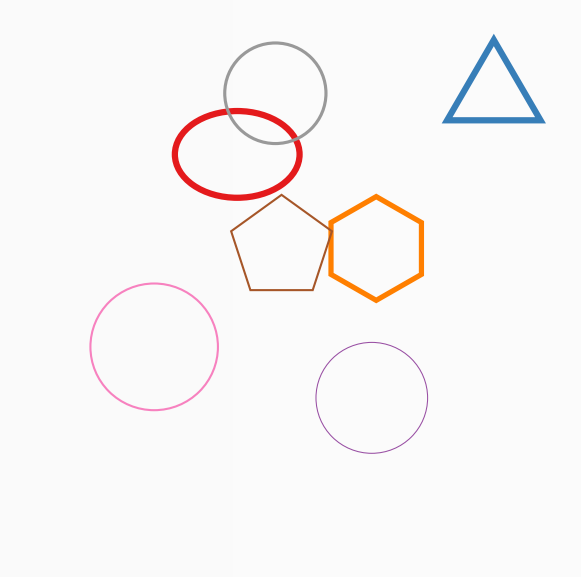[{"shape": "oval", "thickness": 3, "radius": 0.54, "center": [0.408, 0.732]}, {"shape": "triangle", "thickness": 3, "radius": 0.46, "center": [0.85, 0.837]}, {"shape": "circle", "thickness": 0.5, "radius": 0.48, "center": [0.64, 0.31]}, {"shape": "hexagon", "thickness": 2.5, "radius": 0.45, "center": [0.647, 0.569]}, {"shape": "pentagon", "thickness": 1, "radius": 0.46, "center": [0.484, 0.571]}, {"shape": "circle", "thickness": 1, "radius": 0.55, "center": [0.265, 0.399]}, {"shape": "circle", "thickness": 1.5, "radius": 0.44, "center": [0.474, 0.838]}]